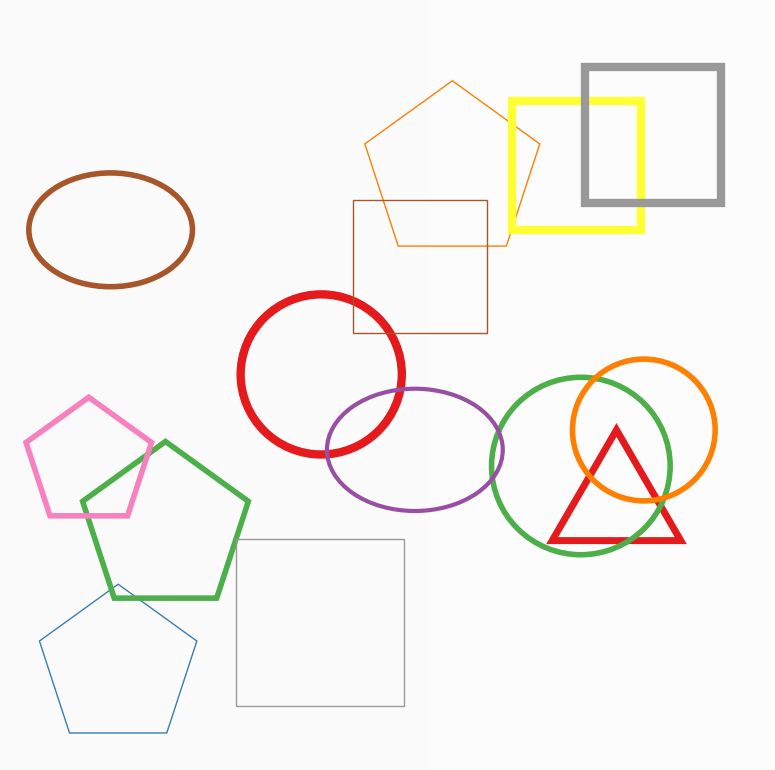[{"shape": "triangle", "thickness": 2.5, "radius": 0.48, "center": [0.795, 0.346]}, {"shape": "circle", "thickness": 3, "radius": 0.52, "center": [0.414, 0.514]}, {"shape": "pentagon", "thickness": 0.5, "radius": 0.53, "center": [0.152, 0.134]}, {"shape": "circle", "thickness": 2, "radius": 0.58, "center": [0.749, 0.395]}, {"shape": "pentagon", "thickness": 2, "radius": 0.56, "center": [0.214, 0.314]}, {"shape": "oval", "thickness": 1.5, "radius": 0.57, "center": [0.535, 0.416]}, {"shape": "circle", "thickness": 2, "radius": 0.46, "center": [0.831, 0.442]}, {"shape": "pentagon", "thickness": 0.5, "radius": 0.59, "center": [0.584, 0.776]}, {"shape": "square", "thickness": 3, "radius": 0.42, "center": [0.744, 0.785]}, {"shape": "oval", "thickness": 2, "radius": 0.53, "center": [0.143, 0.702]}, {"shape": "square", "thickness": 0.5, "radius": 0.43, "center": [0.542, 0.654]}, {"shape": "pentagon", "thickness": 2, "radius": 0.43, "center": [0.115, 0.399]}, {"shape": "square", "thickness": 3, "radius": 0.44, "center": [0.842, 0.825]}, {"shape": "square", "thickness": 0.5, "radius": 0.54, "center": [0.413, 0.191]}]